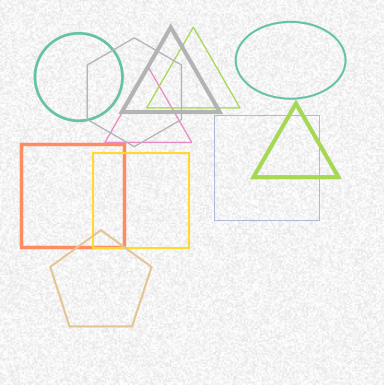[{"shape": "circle", "thickness": 2, "radius": 0.57, "center": [0.205, 0.8]}, {"shape": "oval", "thickness": 1.5, "radius": 0.71, "center": [0.755, 0.843]}, {"shape": "square", "thickness": 2.5, "radius": 0.67, "center": [0.188, 0.492]}, {"shape": "square", "thickness": 0.5, "radius": 0.68, "center": [0.691, 0.564]}, {"shape": "triangle", "thickness": 1, "radius": 0.65, "center": [0.385, 0.695]}, {"shape": "triangle", "thickness": 3, "radius": 0.64, "center": [0.769, 0.604]}, {"shape": "triangle", "thickness": 1, "radius": 0.7, "center": [0.502, 0.79]}, {"shape": "square", "thickness": 1.5, "radius": 0.62, "center": [0.366, 0.48]}, {"shape": "pentagon", "thickness": 1.5, "radius": 0.69, "center": [0.262, 0.264]}, {"shape": "triangle", "thickness": 3, "radius": 0.73, "center": [0.444, 0.782]}, {"shape": "hexagon", "thickness": 1, "radius": 0.71, "center": [0.349, 0.76]}]